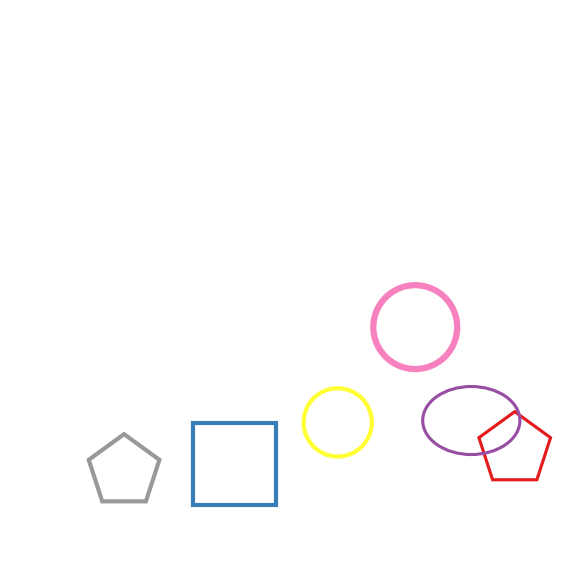[{"shape": "pentagon", "thickness": 1.5, "radius": 0.33, "center": [0.891, 0.221]}, {"shape": "square", "thickness": 2, "radius": 0.36, "center": [0.406, 0.195]}, {"shape": "oval", "thickness": 1.5, "radius": 0.42, "center": [0.816, 0.271]}, {"shape": "circle", "thickness": 2, "radius": 0.3, "center": [0.585, 0.268]}, {"shape": "circle", "thickness": 3, "radius": 0.36, "center": [0.719, 0.433]}, {"shape": "pentagon", "thickness": 2, "radius": 0.32, "center": [0.215, 0.183]}]